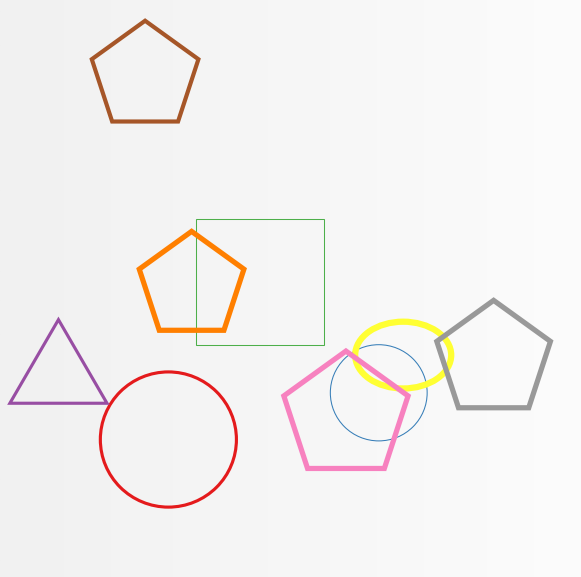[{"shape": "circle", "thickness": 1.5, "radius": 0.59, "center": [0.29, 0.238]}, {"shape": "circle", "thickness": 0.5, "radius": 0.42, "center": [0.652, 0.319]}, {"shape": "square", "thickness": 0.5, "radius": 0.55, "center": [0.447, 0.511]}, {"shape": "triangle", "thickness": 1.5, "radius": 0.48, "center": [0.101, 0.349]}, {"shape": "pentagon", "thickness": 2.5, "radius": 0.47, "center": [0.33, 0.504]}, {"shape": "oval", "thickness": 3, "radius": 0.41, "center": [0.694, 0.384]}, {"shape": "pentagon", "thickness": 2, "radius": 0.48, "center": [0.25, 0.867]}, {"shape": "pentagon", "thickness": 2.5, "radius": 0.56, "center": [0.595, 0.279]}, {"shape": "pentagon", "thickness": 2.5, "radius": 0.51, "center": [0.849, 0.376]}]